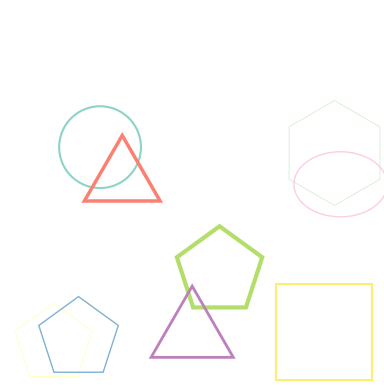[{"shape": "circle", "thickness": 1.5, "radius": 0.53, "center": [0.26, 0.618]}, {"shape": "pentagon", "thickness": 0.5, "radius": 0.53, "center": [0.139, 0.108]}, {"shape": "triangle", "thickness": 2.5, "radius": 0.57, "center": [0.317, 0.535]}, {"shape": "pentagon", "thickness": 1, "radius": 0.54, "center": [0.204, 0.121]}, {"shape": "pentagon", "thickness": 3, "radius": 0.58, "center": [0.57, 0.296]}, {"shape": "oval", "thickness": 1, "radius": 0.6, "center": [0.884, 0.521]}, {"shape": "triangle", "thickness": 2, "radius": 0.62, "center": [0.499, 0.133]}, {"shape": "hexagon", "thickness": 0.5, "radius": 0.68, "center": [0.869, 0.603]}, {"shape": "square", "thickness": 1.5, "radius": 0.62, "center": [0.842, 0.137]}]